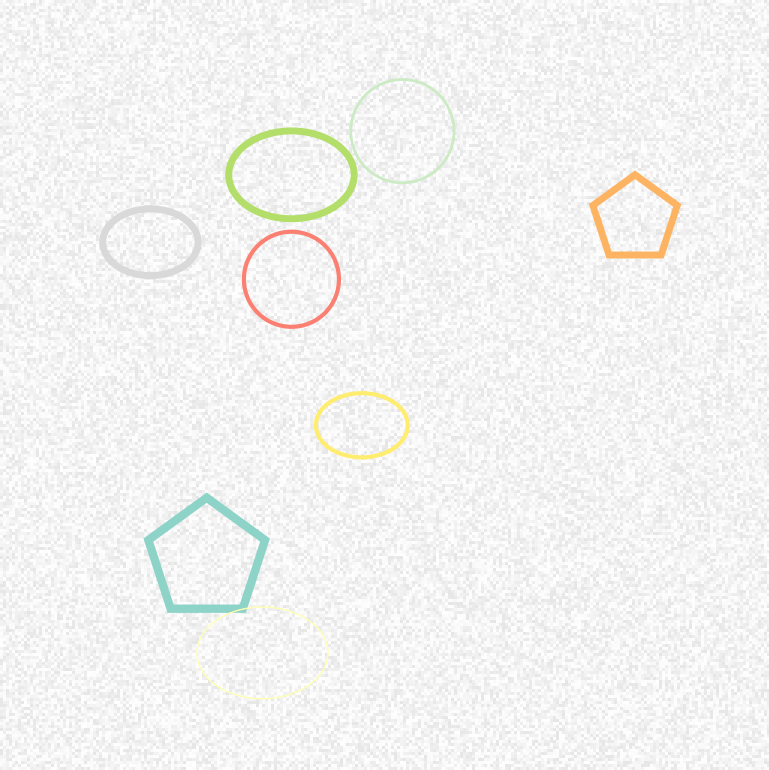[{"shape": "pentagon", "thickness": 3, "radius": 0.4, "center": [0.268, 0.274]}, {"shape": "oval", "thickness": 0.5, "radius": 0.43, "center": [0.341, 0.152]}, {"shape": "circle", "thickness": 1.5, "radius": 0.31, "center": [0.378, 0.637]}, {"shape": "pentagon", "thickness": 2.5, "radius": 0.29, "center": [0.825, 0.715]}, {"shape": "oval", "thickness": 2.5, "radius": 0.41, "center": [0.379, 0.773]}, {"shape": "oval", "thickness": 2.5, "radius": 0.31, "center": [0.195, 0.685]}, {"shape": "circle", "thickness": 1, "radius": 0.34, "center": [0.523, 0.83]}, {"shape": "oval", "thickness": 1.5, "radius": 0.3, "center": [0.47, 0.448]}]